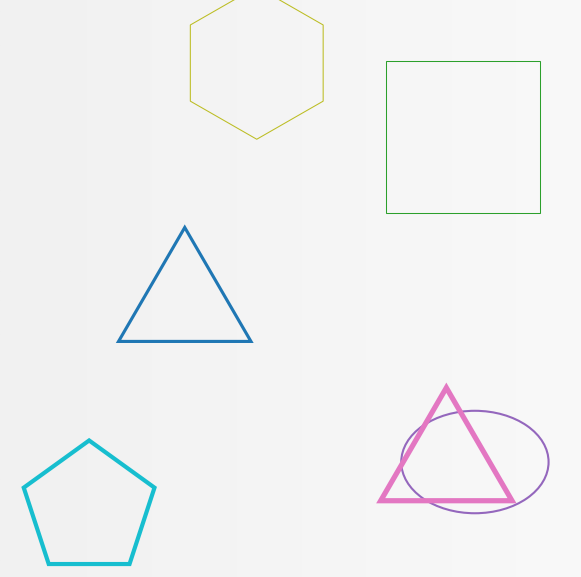[{"shape": "triangle", "thickness": 1.5, "radius": 0.66, "center": [0.318, 0.474]}, {"shape": "square", "thickness": 0.5, "radius": 0.66, "center": [0.797, 0.762]}, {"shape": "oval", "thickness": 1, "radius": 0.63, "center": [0.817, 0.199]}, {"shape": "triangle", "thickness": 2.5, "radius": 0.65, "center": [0.768, 0.197]}, {"shape": "hexagon", "thickness": 0.5, "radius": 0.66, "center": [0.442, 0.89]}, {"shape": "pentagon", "thickness": 2, "radius": 0.59, "center": [0.153, 0.118]}]